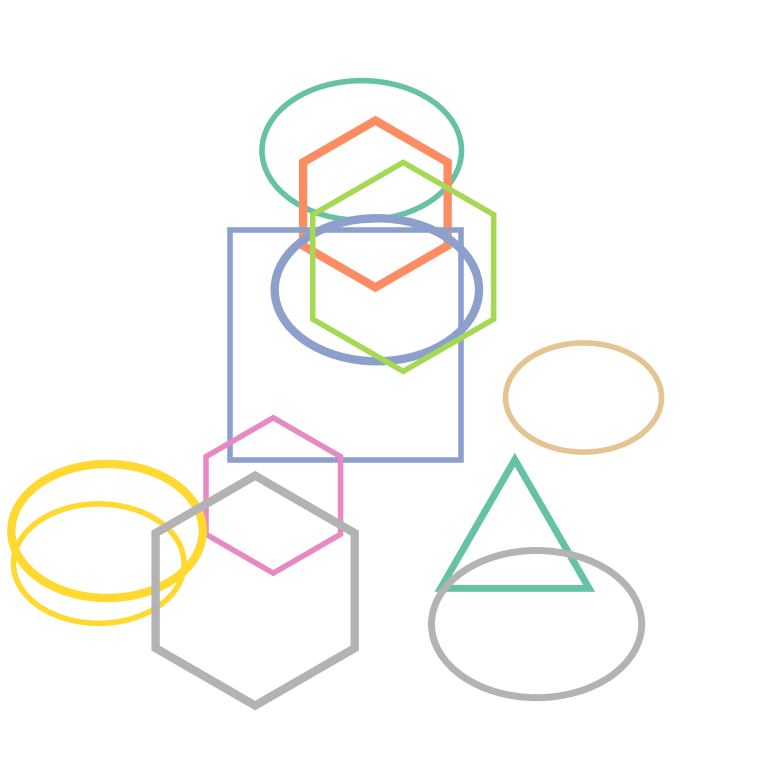[{"shape": "oval", "thickness": 2, "radius": 0.65, "center": [0.47, 0.805]}, {"shape": "triangle", "thickness": 2.5, "radius": 0.56, "center": [0.669, 0.292]}, {"shape": "hexagon", "thickness": 3, "radius": 0.54, "center": [0.488, 0.735]}, {"shape": "oval", "thickness": 3, "radius": 0.66, "center": [0.489, 0.624]}, {"shape": "square", "thickness": 2, "radius": 0.75, "center": [0.449, 0.552]}, {"shape": "hexagon", "thickness": 2, "radius": 0.5, "center": [0.355, 0.357]}, {"shape": "hexagon", "thickness": 2, "radius": 0.68, "center": [0.524, 0.653]}, {"shape": "oval", "thickness": 3, "radius": 0.62, "center": [0.139, 0.31]}, {"shape": "oval", "thickness": 2, "radius": 0.55, "center": [0.128, 0.268]}, {"shape": "oval", "thickness": 2, "radius": 0.51, "center": [0.758, 0.484]}, {"shape": "oval", "thickness": 2.5, "radius": 0.68, "center": [0.697, 0.189]}, {"shape": "hexagon", "thickness": 3, "radius": 0.75, "center": [0.331, 0.233]}]